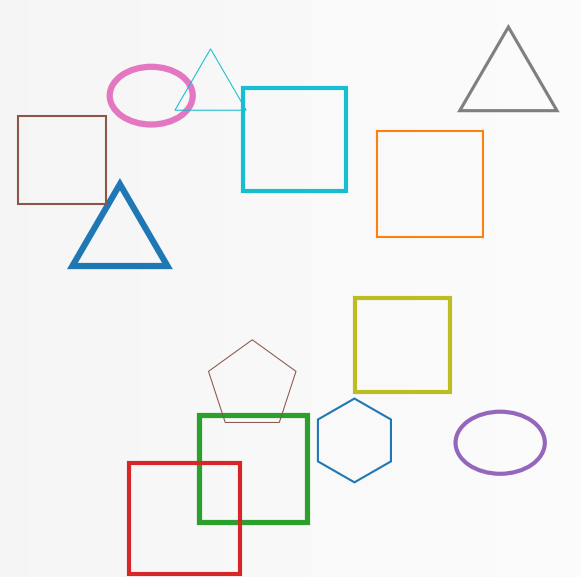[{"shape": "hexagon", "thickness": 1, "radius": 0.36, "center": [0.61, 0.236]}, {"shape": "triangle", "thickness": 3, "radius": 0.47, "center": [0.206, 0.586]}, {"shape": "square", "thickness": 1, "radius": 0.46, "center": [0.74, 0.681]}, {"shape": "square", "thickness": 2.5, "radius": 0.47, "center": [0.436, 0.188]}, {"shape": "square", "thickness": 2, "radius": 0.48, "center": [0.317, 0.101]}, {"shape": "oval", "thickness": 2, "radius": 0.38, "center": [0.861, 0.232]}, {"shape": "pentagon", "thickness": 0.5, "radius": 0.4, "center": [0.434, 0.332]}, {"shape": "square", "thickness": 1, "radius": 0.38, "center": [0.107, 0.722]}, {"shape": "oval", "thickness": 3, "radius": 0.36, "center": [0.26, 0.834]}, {"shape": "triangle", "thickness": 1.5, "radius": 0.48, "center": [0.875, 0.856]}, {"shape": "square", "thickness": 2, "radius": 0.41, "center": [0.692, 0.402]}, {"shape": "triangle", "thickness": 0.5, "radius": 0.35, "center": [0.362, 0.844]}, {"shape": "square", "thickness": 2, "radius": 0.45, "center": [0.507, 0.758]}]